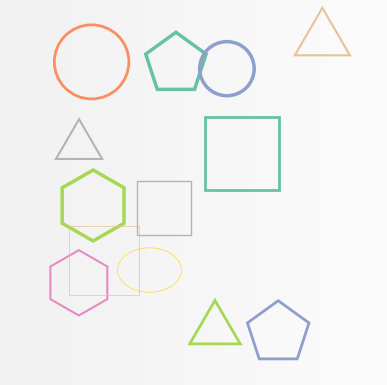[{"shape": "square", "thickness": 2, "radius": 0.48, "center": [0.624, 0.601]}, {"shape": "pentagon", "thickness": 2.5, "radius": 0.41, "center": [0.454, 0.834]}, {"shape": "circle", "thickness": 2, "radius": 0.48, "center": [0.236, 0.839]}, {"shape": "pentagon", "thickness": 2, "radius": 0.42, "center": [0.718, 0.135]}, {"shape": "circle", "thickness": 2.5, "radius": 0.35, "center": [0.586, 0.822]}, {"shape": "hexagon", "thickness": 1.5, "radius": 0.42, "center": [0.203, 0.265]}, {"shape": "hexagon", "thickness": 2.5, "radius": 0.46, "center": [0.24, 0.466]}, {"shape": "triangle", "thickness": 2, "radius": 0.38, "center": [0.555, 0.144]}, {"shape": "oval", "thickness": 0.5, "radius": 0.41, "center": [0.386, 0.299]}, {"shape": "triangle", "thickness": 1.5, "radius": 0.41, "center": [0.832, 0.897]}, {"shape": "square", "thickness": 0.5, "radius": 0.45, "center": [0.268, 0.323]}, {"shape": "triangle", "thickness": 1.5, "radius": 0.34, "center": [0.204, 0.621]}, {"shape": "square", "thickness": 1, "radius": 0.35, "center": [0.423, 0.459]}]